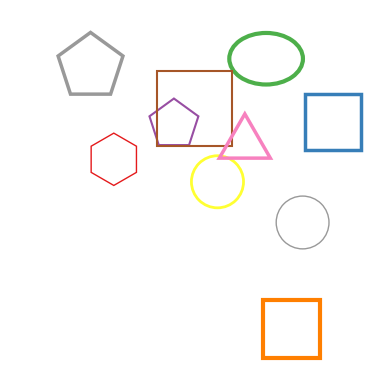[{"shape": "hexagon", "thickness": 1, "radius": 0.34, "center": [0.296, 0.586]}, {"shape": "square", "thickness": 2.5, "radius": 0.36, "center": [0.864, 0.684]}, {"shape": "oval", "thickness": 3, "radius": 0.48, "center": [0.691, 0.847]}, {"shape": "pentagon", "thickness": 1.5, "radius": 0.33, "center": [0.452, 0.677]}, {"shape": "square", "thickness": 3, "radius": 0.37, "center": [0.757, 0.146]}, {"shape": "circle", "thickness": 2, "radius": 0.34, "center": [0.565, 0.528]}, {"shape": "square", "thickness": 1.5, "radius": 0.49, "center": [0.506, 0.718]}, {"shape": "triangle", "thickness": 2.5, "radius": 0.38, "center": [0.636, 0.628]}, {"shape": "circle", "thickness": 1, "radius": 0.34, "center": [0.786, 0.422]}, {"shape": "pentagon", "thickness": 2.5, "radius": 0.44, "center": [0.235, 0.827]}]